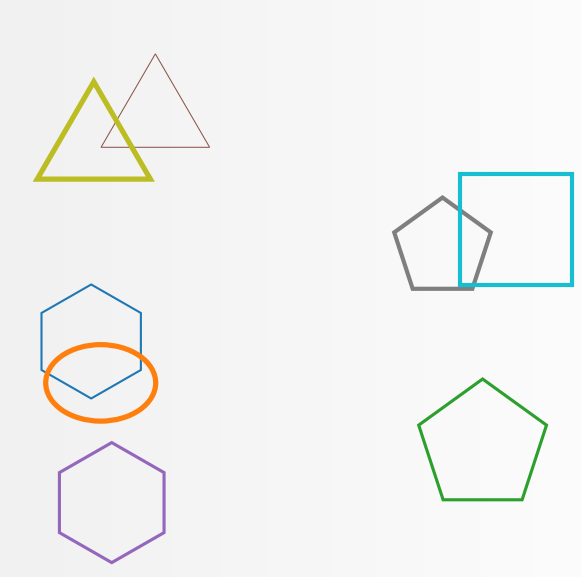[{"shape": "hexagon", "thickness": 1, "radius": 0.49, "center": [0.157, 0.408]}, {"shape": "oval", "thickness": 2.5, "radius": 0.47, "center": [0.173, 0.336]}, {"shape": "pentagon", "thickness": 1.5, "radius": 0.58, "center": [0.83, 0.227]}, {"shape": "hexagon", "thickness": 1.5, "radius": 0.52, "center": [0.192, 0.129]}, {"shape": "triangle", "thickness": 0.5, "radius": 0.54, "center": [0.267, 0.798]}, {"shape": "pentagon", "thickness": 2, "radius": 0.44, "center": [0.761, 0.57]}, {"shape": "triangle", "thickness": 2.5, "radius": 0.56, "center": [0.161, 0.745]}, {"shape": "square", "thickness": 2, "radius": 0.48, "center": [0.888, 0.602]}]